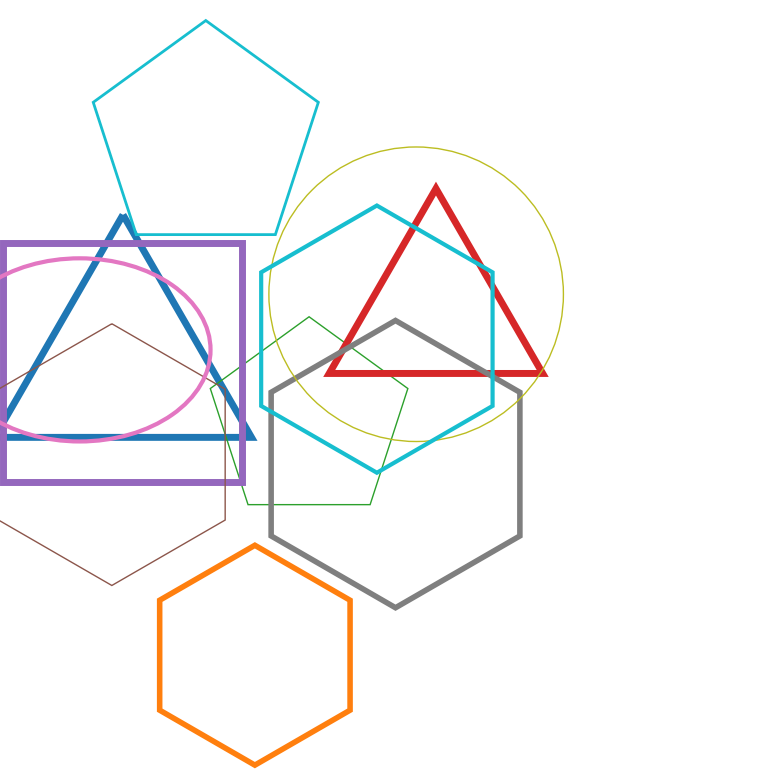[{"shape": "triangle", "thickness": 2.5, "radius": 0.96, "center": [0.16, 0.528]}, {"shape": "hexagon", "thickness": 2, "radius": 0.71, "center": [0.331, 0.149]}, {"shape": "pentagon", "thickness": 0.5, "radius": 0.67, "center": [0.401, 0.454]}, {"shape": "triangle", "thickness": 2.5, "radius": 0.8, "center": [0.566, 0.595]}, {"shape": "square", "thickness": 2.5, "radius": 0.78, "center": [0.16, 0.53]}, {"shape": "hexagon", "thickness": 0.5, "radius": 0.85, "center": [0.145, 0.41]}, {"shape": "oval", "thickness": 1.5, "radius": 0.85, "center": [0.104, 0.546]}, {"shape": "hexagon", "thickness": 2, "radius": 0.93, "center": [0.514, 0.397]}, {"shape": "circle", "thickness": 0.5, "radius": 0.96, "center": [0.54, 0.618]}, {"shape": "pentagon", "thickness": 1, "radius": 0.77, "center": [0.267, 0.82]}, {"shape": "hexagon", "thickness": 1.5, "radius": 0.87, "center": [0.489, 0.56]}]